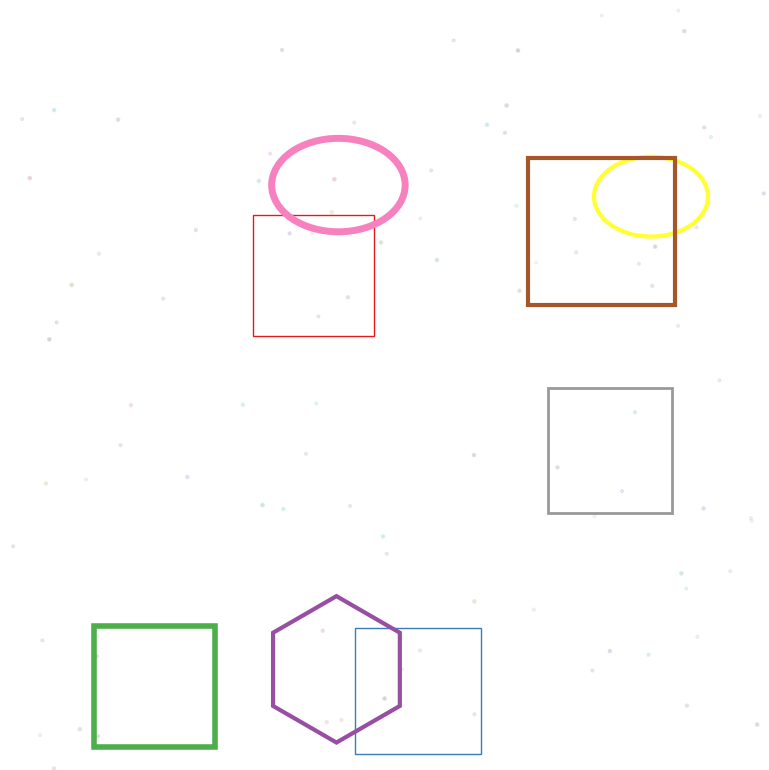[{"shape": "square", "thickness": 0.5, "radius": 0.39, "center": [0.407, 0.642]}, {"shape": "square", "thickness": 0.5, "radius": 0.41, "center": [0.543, 0.102]}, {"shape": "square", "thickness": 2, "radius": 0.39, "center": [0.201, 0.109]}, {"shape": "hexagon", "thickness": 1.5, "radius": 0.48, "center": [0.437, 0.131]}, {"shape": "oval", "thickness": 1.5, "radius": 0.37, "center": [0.845, 0.745]}, {"shape": "square", "thickness": 1.5, "radius": 0.48, "center": [0.781, 0.699]}, {"shape": "oval", "thickness": 2.5, "radius": 0.43, "center": [0.44, 0.76]}, {"shape": "square", "thickness": 1, "radius": 0.4, "center": [0.792, 0.415]}]